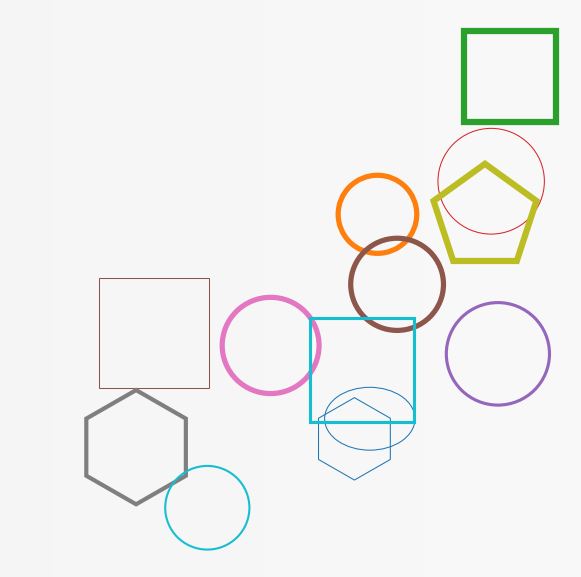[{"shape": "oval", "thickness": 0.5, "radius": 0.39, "center": [0.636, 0.274]}, {"shape": "hexagon", "thickness": 0.5, "radius": 0.36, "center": [0.61, 0.239]}, {"shape": "circle", "thickness": 2.5, "radius": 0.34, "center": [0.649, 0.628]}, {"shape": "square", "thickness": 3, "radius": 0.39, "center": [0.878, 0.867]}, {"shape": "circle", "thickness": 0.5, "radius": 0.46, "center": [0.845, 0.685]}, {"shape": "circle", "thickness": 1.5, "radius": 0.44, "center": [0.857, 0.386]}, {"shape": "square", "thickness": 0.5, "radius": 0.47, "center": [0.265, 0.423]}, {"shape": "circle", "thickness": 2.5, "radius": 0.4, "center": [0.683, 0.507]}, {"shape": "circle", "thickness": 2.5, "radius": 0.42, "center": [0.466, 0.401]}, {"shape": "hexagon", "thickness": 2, "radius": 0.49, "center": [0.234, 0.225]}, {"shape": "pentagon", "thickness": 3, "radius": 0.47, "center": [0.834, 0.622]}, {"shape": "square", "thickness": 1.5, "radius": 0.45, "center": [0.623, 0.359]}, {"shape": "circle", "thickness": 1, "radius": 0.36, "center": [0.357, 0.12]}]